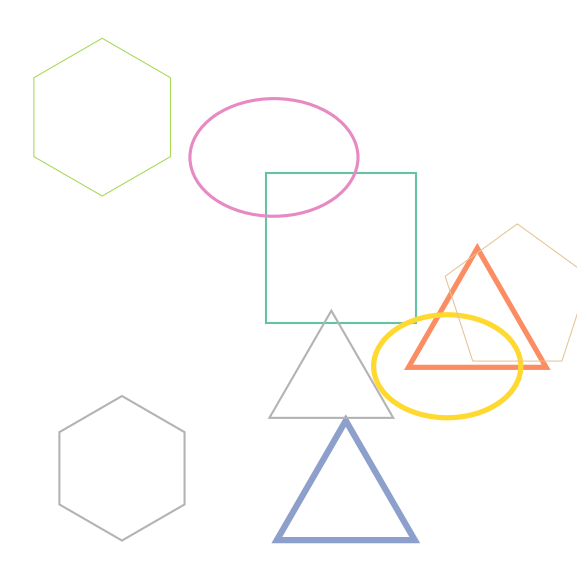[{"shape": "square", "thickness": 1, "radius": 0.65, "center": [0.59, 0.57]}, {"shape": "triangle", "thickness": 2.5, "radius": 0.69, "center": [0.827, 0.432]}, {"shape": "triangle", "thickness": 3, "radius": 0.69, "center": [0.599, 0.133]}, {"shape": "oval", "thickness": 1.5, "radius": 0.73, "center": [0.474, 0.727]}, {"shape": "hexagon", "thickness": 0.5, "radius": 0.68, "center": [0.177, 0.796]}, {"shape": "oval", "thickness": 2.5, "radius": 0.64, "center": [0.774, 0.365]}, {"shape": "pentagon", "thickness": 0.5, "radius": 0.66, "center": [0.896, 0.48]}, {"shape": "triangle", "thickness": 1, "radius": 0.62, "center": [0.574, 0.337]}, {"shape": "hexagon", "thickness": 1, "radius": 0.63, "center": [0.211, 0.188]}]